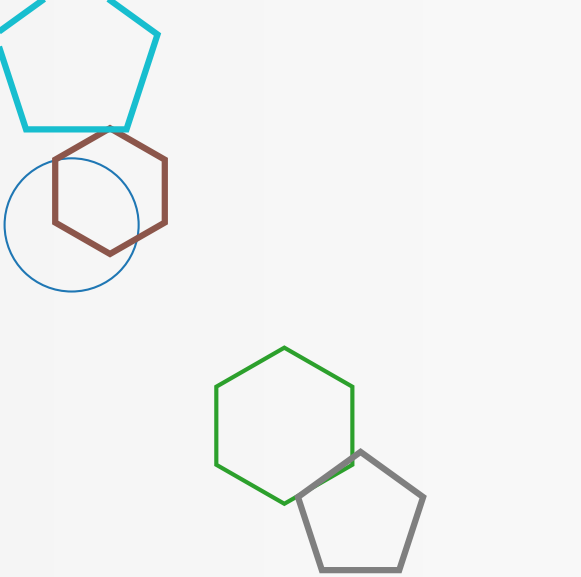[{"shape": "circle", "thickness": 1, "radius": 0.58, "center": [0.123, 0.61]}, {"shape": "hexagon", "thickness": 2, "radius": 0.68, "center": [0.489, 0.262]}, {"shape": "hexagon", "thickness": 3, "radius": 0.54, "center": [0.189, 0.668]}, {"shape": "pentagon", "thickness": 3, "radius": 0.57, "center": [0.62, 0.103]}, {"shape": "pentagon", "thickness": 3, "radius": 0.73, "center": [0.131, 0.894]}]